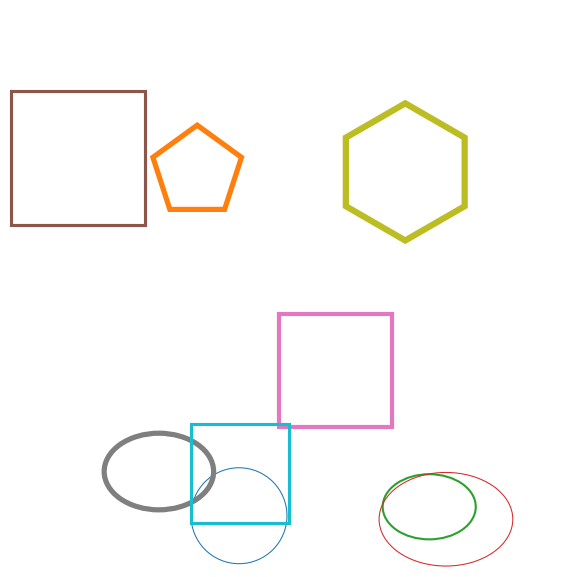[{"shape": "circle", "thickness": 0.5, "radius": 0.42, "center": [0.414, 0.106]}, {"shape": "pentagon", "thickness": 2.5, "radius": 0.4, "center": [0.341, 0.702]}, {"shape": "oval", "thickness": 1, "radius": 0.4, "center": [0.743, 0.122]}, {"shape": "oval", "thickness": 0.5, "radius": 0.58, "center": [0.772, 0.1]}, {"shape": "square", "thickness": 1.5, "radius": 0.58, "center": [0.135, 0.726]}, {"shape": "square", "thickness": 2, "radius": 0.49, "center": [0.581, 0.358]}, {"shape": "oval", "thickness": 2.5, "radius": 0.47, "center": [0.275, 0.183]}, {"shape": "hexagon", "thickness": 3, "radius": 0.59, "center": [0.702, 0.701]}, {"shape": "square", "thickness": 1.5, "radius": 0.43, "center": [0.416, 0.179]}]